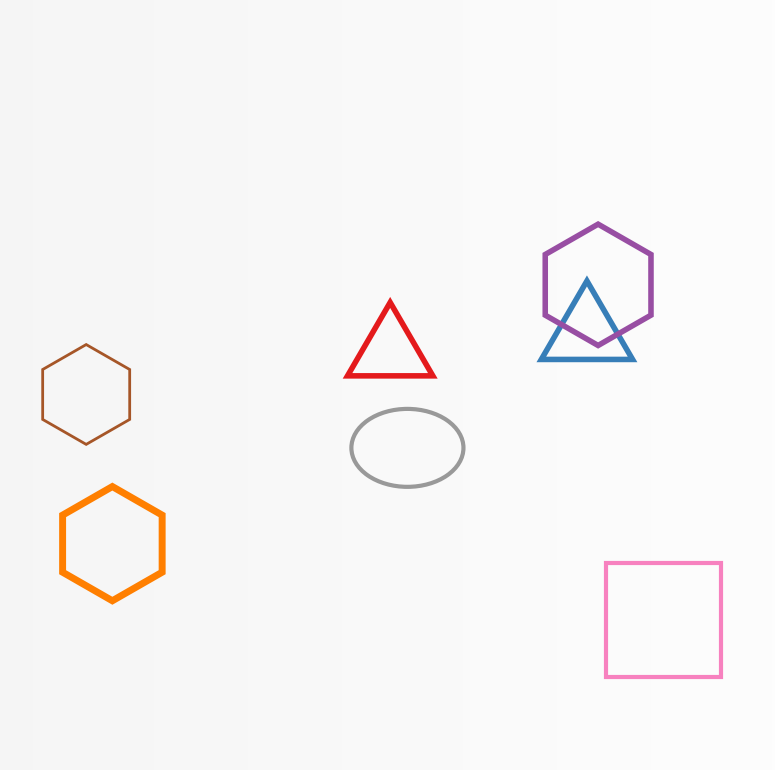[{"shape": "triangle", "thickness": 2, "radius": 0.32, "center": [0.503, 0.544]}, {"shape": "triangle", "thickness": 2, "radius": 0.34, "center": [0.757, 0.567]}, {"shape": "hexagon", "thickness": 2, "radius": 0.39, "center": [0.772, 0.63]}, {"shape": "hexagon", "thickness": 2.5, "radius": 0.37, "center": [0.145, 0.294]}, {"shape": "hexagon", "thickness": 1, "radius": 0.32, "center": [0.111, 0.488]}, {"shape": "square", "thickness": 1.5, "radius": 0.37, "center": [0.856, 0.195]}, {"shape": "oval", "thickness": 1.5, "radius": 0.36, "center": [0.526, 0.418]}]